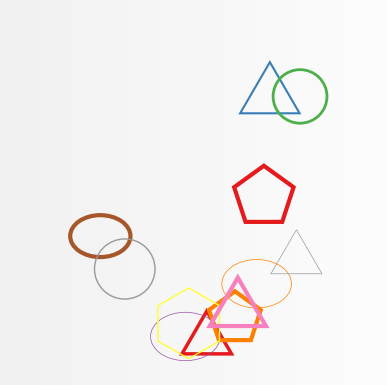[{"shape": "triangle", "thickness": 2.5, "radius": 0.37, "center": [0.533, 0.118]}, {"shape": "pentagon", "thickness": 3, "radius": 0.4, "center": [0.681, 0.489]}, {"shape": "triangle", "thickness": 1.5, "radius": 0.44, "center": [0.696, 0.75]}, {"shape": "circle", "thickness": 2, "radius": 0.35, "center": [0.774, 0.75]}, {"shape": "oval", "thickness": 0.5, "radius": 0.45, "center": [0.478, 0.126]}, {"shape": "oval", "thickness": 0.5, "radius": 0.45, "center": [0.662, 0.263]}, {"shape": "pentagon", "thickness": 3, "radius": 0.35, "center": [0.606, 0.173]}, {"shape": "hexagon", "thickness": 1, "radius": 0.46, "center": [0.487, 0.16]}, {"shape": "oval", "thickness": 3, "radius": 0.39, "center": [0.259, 0.387]}, {"shape": "triangle", "thickness": 3, "radius": 0.42, "center": [0.614, 0.195]}, {"shape": "circle", "thickness": 1, "radius": 0.39, "center": [0.322, 0.301]}, {"shape": "triangle", "thickness": 0.5, "radius": 0.38, "center": [0.765, 0.327]}]